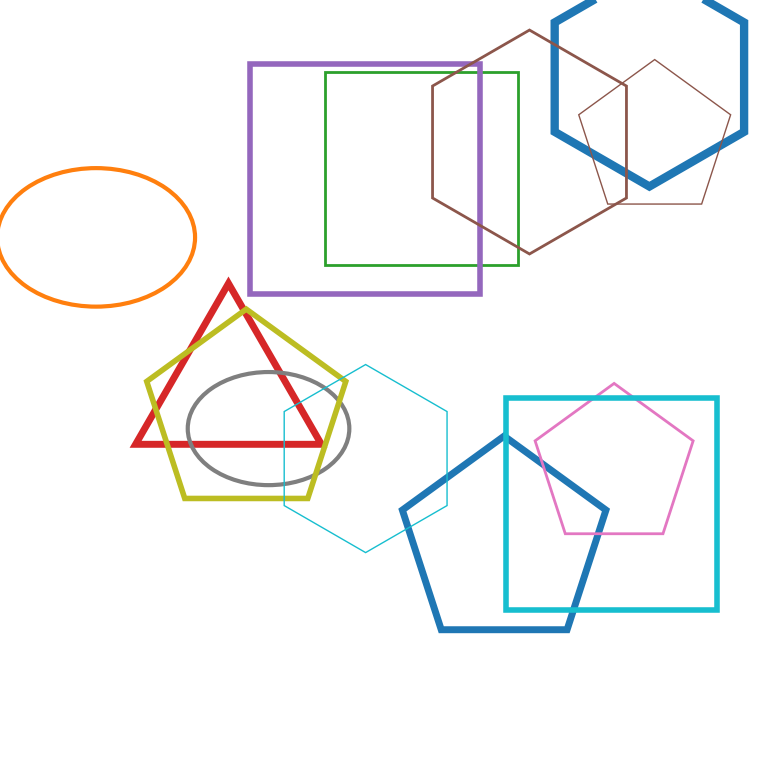[{"shape": "pentagon", "thickness": 2.5, "radius": 0.7, "center": [0.655, 0.295]}, {"shape": "hexagon", "thickness": 3, "radius": 0.71, "center": [0.843, 0.9]}, {"shape": "oval", "thickness": 1.5, "radius": 0.64, "center": [0.125, 0.692]}, {"shape": "square", "thickness": 1, "radius": 0.63, "center": [0.547, 0.781]}, {"shape": "triangle", "thickness": 2.5, "radius": 0.7, "center": [0.297, 0.493]}, {"shape": "square", "thickness": 2, "radius": 0.75, "center": [0.474, 0.767]}, {"shape": "pentagon", "thickness": 0.5, "radius": 0.52, "center": [0.85, 0.819]}, {"shape": "hexagon", "thickness": 1, "radius": 0.73, "center": [0.688, 0.816]}, {"shape": "pentagon", "thickness": 1, "radius": 0.54, "center": [0.798, 0.394]}, {"shape": "oval", "thickness": 1.5, "radius": 0.52, "center": [0.349, 0.443]}, {"shape": "pentagon", "thickness": 2, "radius": 0.68, "center": [0.32, 0.463]}, {"shape": "hexagon", "thickness": 0.5, "radius": 0.61, "center": [0.475, 0.404]}, {"shape": "square", "thickness": 2, "radius": 0.69, "center": [0.794, 0.345]}]